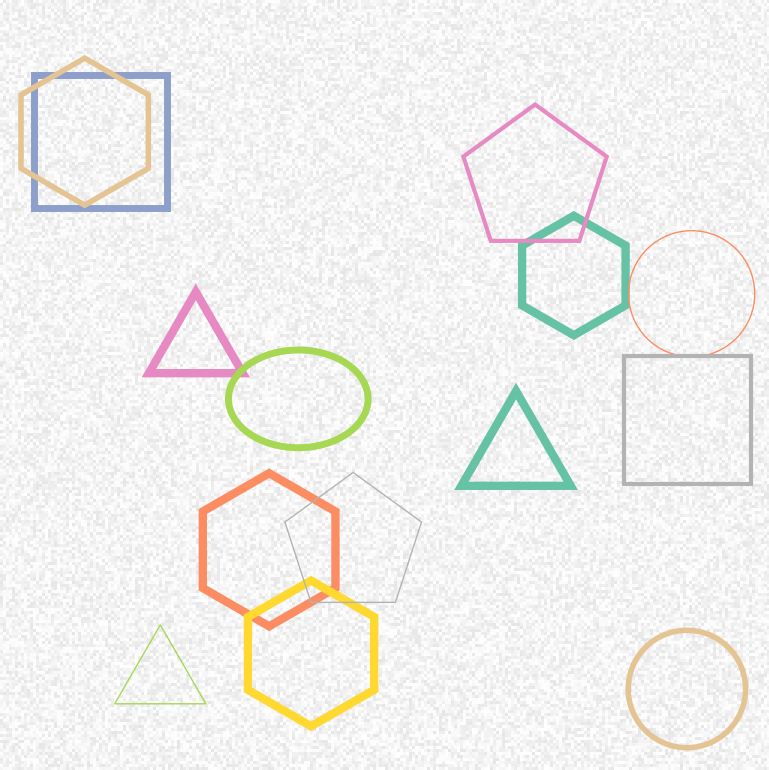[{"shape": "hexagon", "thickness": 3, "radius": 0.39, "center": [0.745, 0.642]}, {"shape": "triangle", "thickness": 3, "radius": 0.41, "center": [0.67, 0.41]}, {"shape": "circle", "thickness": 0.5, "radius": 0.41, "center": [0.898, 0.618]}, {"shape": "hexagon", "thickness": 3, "radius": 0.5, "center": [0.35, 0.286]}, {"shape": "square", "thickness": 2.5, "radius": 0.43, "center": [0.131, 0.816]}, {"shape": "triangle", "thickness": 3, "radius": 0.35, "center": [0.254, 0.551]}, {"shape": "pentagon", "thickness": 1.5, "radius": 0.49, "center": [0.695, 0.766]}, {"shape": "oval", "thickness": 2.5, "radius": 0.45, "center": [0.387, 0.482]}, {"shape": "triangle", "thickness": 0.5, "radius": 0.34, "center": [0.208, 0.12]}, {"shape": "hexagon", "thickness": 3, "radius": 0.47, "center": [0.404, 0.151]}, {"shape": "hexagon", "thickness": 2, "radius": 0.48, "center": [0.11, 0.829]}, {"shape": "circle", "thickness": 2, "radius": 0.38, "center": [0.892, 0.105]}, {"shape": "square", "thickness": 1.5, "radius": 0.41, "center": [0.893, 0.455]}, {"shape": "pentagon", "thickness": 0.5, "radius": 0.47, "center": [0.459, 0.293]}]